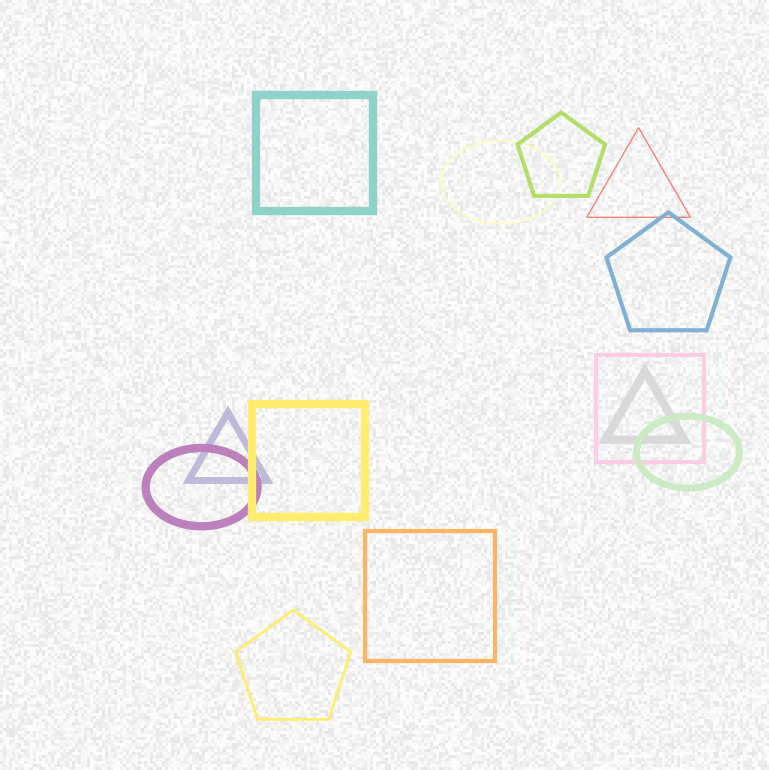[{"shape": "square", "thickness": 3, "radius": 0.38, "center": [0.408, 0.801]}, {"shape": "oval", "thickness": 0.5, "radius": 0.39, "center": [0.65, 0.763]}, {"shape": "triangle", "thickness": 2.5, "radius": 0.29, "center": [0.296, 0.406]}, {"shape": "triangle", "thickness": 0.5, "radius": 0.39, "center": [0.829, 0.757]}, {"shape": "pentagon", "thickness": 1.5, "radius": 0.42, "center": [0.868, 0.64]}, {"shape": "square", "thickness": 1.5, "radius": 0.42, "center": [0.558, 0.226]}, {"shape": "pentagon", "thickness": 1.5, "radius": 0.3, "center": [0.729, 0.794]}, {"shape": "square", "thickness": 1.5, "radius": 0.35, "center": [0.844, 0.47]}, {"shape": "triangle", "thickness": 3, "radius": 0.3, "center": [0.837, 0.459]}, {"shape": "oval", "thickness": 3, "radius": 0.36, "center": [0.262, 0.367]}, {"shape": "oval", "thickness": 2.5, "radius": 0.33, "center": [0.893, 0.413]}, {"shape": "square", "thickness": 3, "radius": 0.37, "center": [0.401, 0.402]}, {"shape": "pentagon", "thickness": 1, "radius": 0.39, "center": [0.381, 0.129]}]